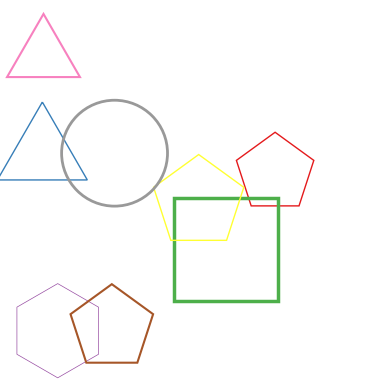[{"shape": "pentagon", "thickness": 1, "radius": 0.53, "center": [0.715, 0.551]}, {"shape": "triangle", "thickness": 1, "radius": 0.67, "center": [0.11, 0.6]}, {"shape": "square", "thickness": 2.5, "radius": 0.67, "center": [0.588, 0.352]}, {"shape": "hexagon", "thickness": 0.5, "radius": 0.61, "center": [0.15, 0.141]}, {"shape": "pentagon", "thickness": 1, "radius": 0.62, "center": [0.516, 0.475]}, {"shape": "pentagon", "thickness": 1.5, "radius": 0.56, "center": [0.29, 0.149]}, {"shape": "triangle", "thickness": 1.5, "radius": 0.55, "center": [0.113, 0.854]}, {"shape": "circle", "thickness": 2, "radius": 0.69, "center": [0.298, 0.602]}]